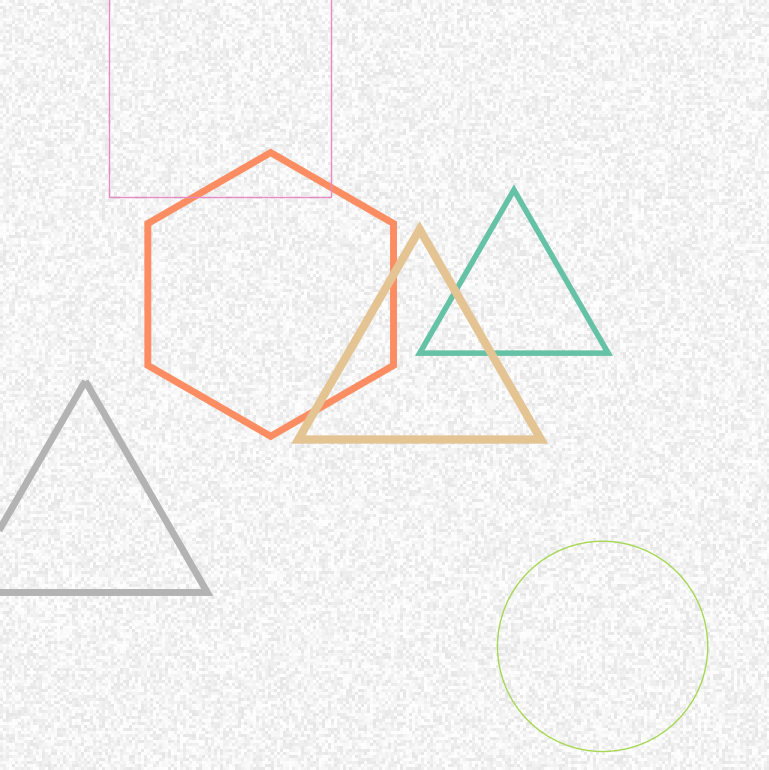[{"shape": "triangle", "thickness": 2, "radius": 0.71, "center": [0.667, 0.612]}, {"shape": "hexagon", "thickness": 2.5, "radius": 0.92, "center": [0.352, 0.618]}, {"shape": "square", "thickness": 0.5, "radius": 0.72, "center": [0.286, 0.889]}, {"shape": "circle", "thickness": 0.5, "radius": 0.68, "center": [0.783, 0.161]}, {"shape": "triangle", "thickness": 3, "radius": 0.91, "center": [0.545, 0.52]}, {"shape": "triangle", "thickness": 2.5, "radius": 0.92, "center": [0.111, 0.322]}]